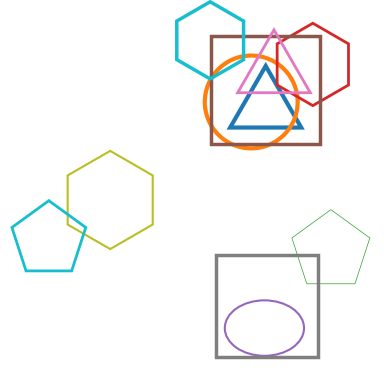[{"shape": "triangle", "thickness": 3, "radius": 0.53, "center": [0.69, 0.722]}, {"shape": "circle", "thickness": 3, "radius": 0.6, "center": [0.653, 0.735]}, {"shape": "pentagon", "thickness": 0.5, "radius": 0.53, "center": [0.859, 0.349]}, {"shape": "hexagon", "thickness": 2, "radius": 0.53, "center": [0.813, 0.833]}, {"shape": "oval", "thickness": 1.5, "radius": 0.51, "center": [0.687, 0.148]}, {"shape": "square", "thickness": 2.5, "radius": 0.71, "center": [0.689, 0.766]}, {"shape": "triangle", "thickness": 2, "radius": 0.54, "center": [0.712, 0.814]}, {"shape": "square", "thickness": 2.5, "radius": 0.67, "center": [0.693, 0.205]}, {"shape": "hexagon", "thickness": 1.5, "radius": 0.64, "center": [0.286, 0.481]}, {"shape": "pentagon", "thickness": 2, "radius": 0.5, "center": [0.127, 0.378]}, {"shape": "hexagon", "thickness": 2.5, "radius": 0.5, "center": [0.546, 0.895]}]